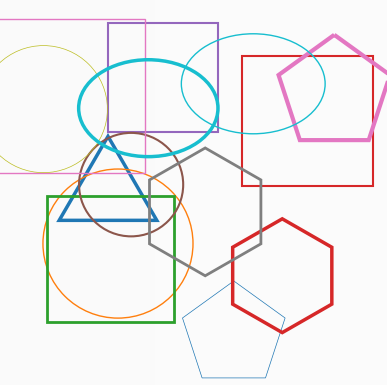[{"shape": "triangle", "thickness": 2.5, "radius": 0.73, "center": [0.279, 0.5]}, {"shape": "pentagon", "thickness": 0.5, "radius": 0.7, "center": [0.603, 0.131]}, {"shape": "circle", "thickness": 1, "radius": 0.97, "center": [0.304, 0.367]}, {"shape": "square", "thickness": 2, "radius": 0.82, "center": [0.285, 0.328]}, {"shape": "hexagon", "thickness": 2.5, "radius": 0.74, "center": [0.728, 0.284]}, {"shape": "square", "thickness": 1.5, "radius": 0.84, "center": [0.793, 0.686]}, {"shape": "square", "thickness": 1.5, "radius": 0.71, "center": [0.42, 0.798]}, {"shape": "circle", "thickness": 1.5, "radius": 0.67, "center": [0.338, 0.52]}, {"shape": "pentagon", "thickness": 3, "radius": 0.76, "center": [0.863, 0.758]}, {"shape": "square", "thickness": 1, "radius": 1.0, "center": [0.175, 0.75]}, {"shape": "hexagon", "thickness": 2, "radius": 0.83, "center": [0.53, 0.45]}, {"shape": "circle", "thickness": 0.5, "radius": 0.83, "center": [0.112, 0.717]}, {"shape": "oval", "thickness": 1, "radius": 0.93, "center": [0.654, 0.782]}, {"shape": "oval", "thickness": 2.5, "radius": 0.9, "center": [0.383, 0.719]}]